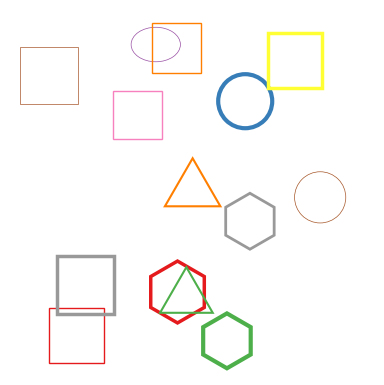[{"shape": "square", "thickness": 1, "radius": 0.35, "center": [0.199, 0.129]}, {"shape": "hexagon", "thickness": 2.5, "radius": 0.4, "center": [0.461, 0.242]}, {"shape": "circle", "thickness": 3, "radius": 0.35, "center": [0.637, 0.737]}, {"shape": "triangle", "thickness": 1.5, "radius": 0.39, "center": [0.484, 0.227]}, {"shape": "hexagon", "thickness": 3, "radius": 0.36, "center": [0.589, 0.115]}, {"shape": "oval", "thickness": 0.5, "radius": 0.32, "center": [0.405, 0.884]}, {"shape": "triangle", "thickness": 1.5, "radius": 0.42, "center": [0.5, 0.506]}, {"shape": "square", "thickness": 1, "radius": 0.32, "center": [0.459, 0.875]}, {"shape": "square", "thickness": 2.5, "radius": 0.35, "center": [0.766, 0.843]}, {"shape": "square", "thickness": 0.5, "radius": 0.37, "center": [0.127, 0.803]}, {"shape": "circle", "thickness": 0.5, "radius": 0.33, "center": [0.832, 0.487]}, {"shape": "square", "thickness": 1, "radius": 0.31, "center": [0.357, 0.701]}, {"shape": "hexagon", "thickness": 2, "radius": 0.36, "center": [0.649, 0.425]}, {"shape": "square", "thickness": 2.5, "radius": 0.37, "center": [0.222, 0.26]}]